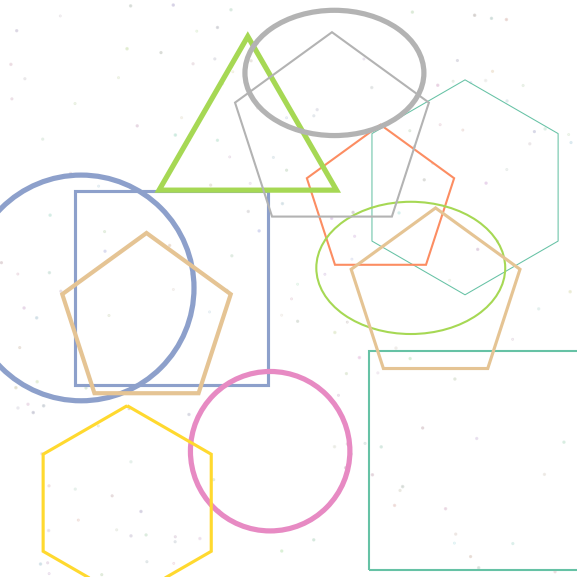[{"shape": "square", "thickness": 1, "radius": 0.95, "center": [0.828, 0.202]}, {"shape": "hexagon", "thickness": 0.5, "radius": 0.93, "center": [0.805, 0.675]}, {"shape": "pentagon", "thickness": 1, "radius": 0.67, "center": [0.659, 0.649]}, {"shape": "square", "thickness": 1.5, "radius": 0.84, "center": [0.297, 0.501]}, {"shape": "circle", "thickness": 2.5, "radius": 0.98, "center": [0.141, 0.501]}, {"shape": "circle", "thickness": 2.5, "radius": 0.69, "center": [0.468, 0.218]}, {"shape": "triangle", "thickness": 2.5, "radius": 0.89, "center": [0.429, 0.759]}, {"shape": "oval", "thickness": 1, "radius": 0.82, "center": [0.711, 0.535]}, {"shape": "hexagon", "thickness": 1.5, "radius": 0.84, "center": [0.22, 0.129]}, {"shape": "pentagon", "thickness": 2, "radius": 0.77, "center": [0.254, 0.442]}, {"shape": "pentagon", "thickness": 1.5, "radius": 0.77, "center": [0.754, 0.485]}, {"shape": "pentagon", "thickness": 1, "radius": 0.88, "center": [0.575, 0.767]}, {"shape": "oval", "thickness": 2.5, "radius": 0.77, "center": [0.579, 0.873]}]